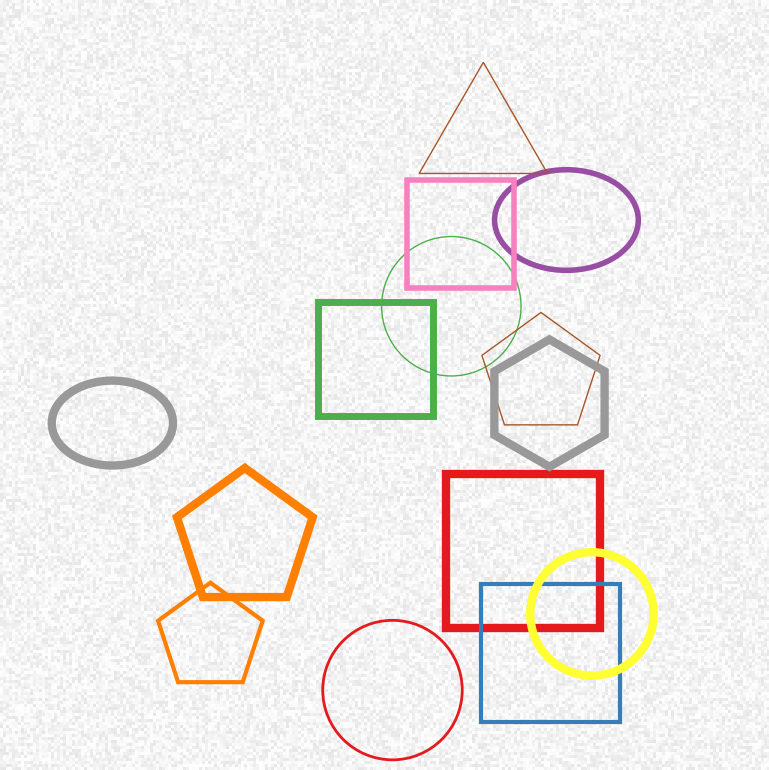[{"shape": "circle", "thickness": 1, "radius": 0.45, "center": [0.51, 0.104]}, {"shape": "square", "thickness": 3, "radius": 0.5, "center": [0.679, 0.284]}, {"shape": "square", "thickness": 1.5, "radius": 0.45, "center": [0.715, 0.152]}, {"shape": "square", "thickness": 2.5, "radius": 0.37, "center": [0.488, 0.534]}, {"shape": "circle", "thickness": 0.5, "radius": 0.45, "center": [0.586, 0.602]}, {"shape": "oval", "thickness": 2, "radius": 0.47, "center": [0.736, 0.714]}, {"shape": "pentagon", "thickness": 3, "radius": 0.46, "center": [0.318, 0.3]}, {"shape": "pentagon", "thickness": 1.5, "radius": 0.36, "center": [0.273, 0.172]}, {"shape": "circle", "thickness": 3, "radius": 0.4, "center": [0.769, 0.203]}, {"shape": "pentagon", "thickness": 0.5, "radius": 0.4, "center": [0.703, 0.514]}, {"shape": "triangle", "thickness": 0.5, "radius": 0.48, "center": [0.628, 0.823]}, {"shape": "square", "thickness": 2, "radius": 0.35, "center": [0.598, 0.696]}, {"shape": "oval", "thickness": 3, "radius": 0.39, "center": [0.146, 0.451]}, {"shape": "hexagon", "thickness": 3, "radius": 0.41, "center": [0.714, 0.476]}]